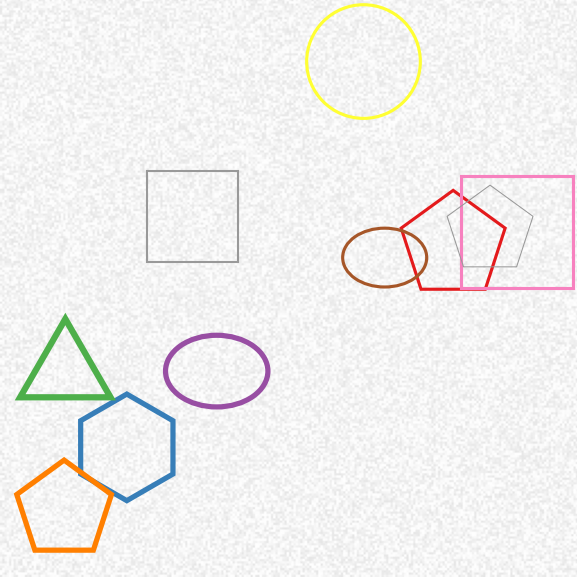[{"shape": "pentagon", "thickness": 1.5, "radius": 0.47, "center": [0.785, 0.575]}, {"shape": "hexagon", "thickness": 2.5, "radius": 0.46, "center": [0.22, 0.224]}, {"shape": "triangle", "thickness": 3, "radius": 0.45, "center": [0.113, 0.356]}, {"shape": "oval", "thickness": 2.5, "radius": 0.44, "center": [0.375, 0.357]}, {"shape": "pentagon", "thickness": 2.5, "radius": 0.43, "center": [0.111, 0.116]}, {"shape": "circle", "thickness": 1.5, "radius": 0.49, "center": [0.629, 0.893]}, {"shape": "oval", "thickness": 1.5, "radius": 0.36, "center": [0.666, 0.553]}, {"shape": "square", "thickness": 1.5, "radius": 0.48, "center": [0.895, 0.597]}, {"shape": "pentagon", "thickness": 0.5, "radius": 0.39, "center": [0.849, 0.6]}, {"shape": "square", "thickness": 1, "radius": 0.39, "center": [0.333, 0.625]}]